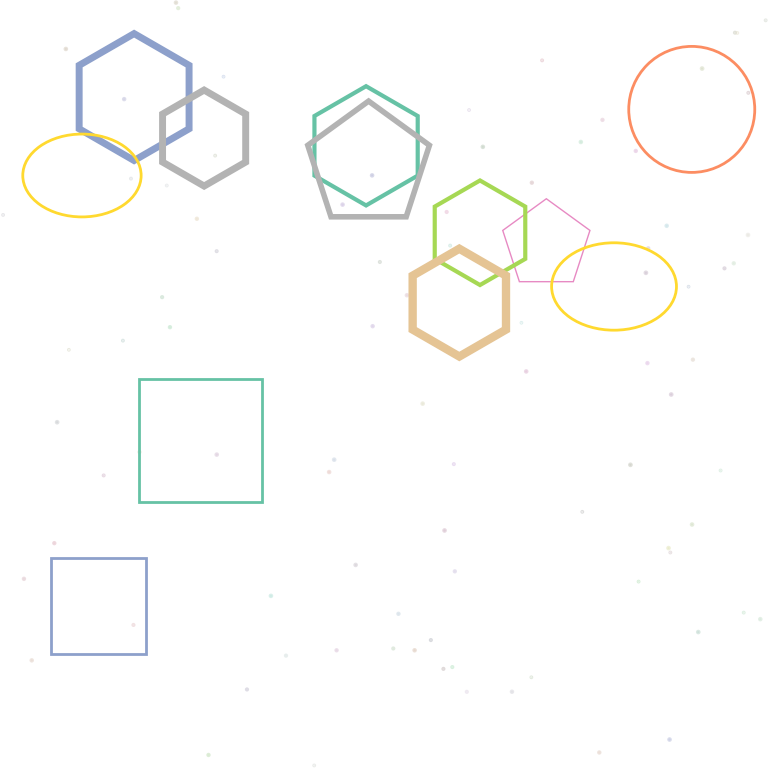[{"shape": "hexagon", "thickness": 1.5, "radius": 0.39, "center": [0.475, 0.811]}, {"shape": "square", "thickness": 1, "radius": 0.4, "center": [0.261, 0.428]}, {"shape": "circle", "thickness": 1, "radius": 0.41, "center": [0.898, 0.858]}, {"shape": "hexagon", "thickness": 2.5, "radius": 0.41, "center": [0.174, 0.874]}, {"shape": "square", "thickness": 1, "radius": 0.31, "center": [0.128, 0.213]}, {"shape": "pentagon", "thickness": 0.5, "radius": 0.3, "center": [0.71, 0.682]}, {"shape": "hexagon", "thickness": 1.5, "radius": 0.34, "center": [0.623, 0.698]}, {"shape": "oval", "thickness": 1, "radius": 0.38, "center": [0.106, 0.772]}, {"shape": "oval", "thickness": 1, "radius": 0.41, "center": [0.797, 0.628]}, {"shape": "hexagon", "thickness": 3, "radius": 0.35, "center": [0.597, 0.607]}, {"shape": "pentagon", "thickness": 2, "radius": 0.42, "center": [0.479, 0.786]}, {"shape": "hexagon", "thickness": 2.5, "radius": 0.31, "center": [0.265, 0.821]}]